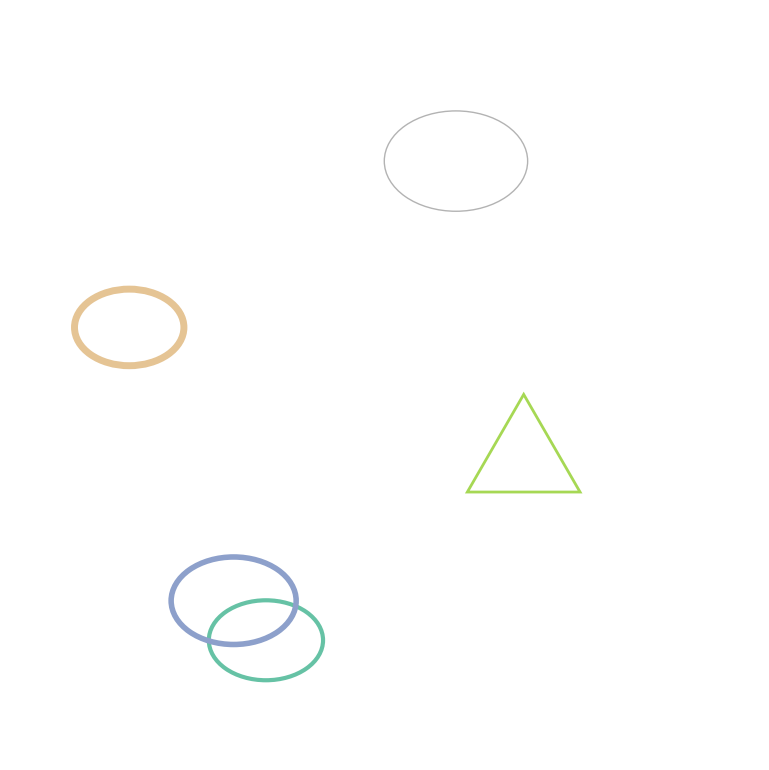[{"shape": "oval", "thickness": 1.5, "radius": 0.37, "center": [0.345, 0.168]}, {"shape": "oval", "thickness": 2, "radius": 0.41, "center": [0.303, 0.22]}, {"shape": "triangle", "thickness": 1, "radius": 0.42, "center": [0.68, 0.403]}, {"shape": "oval", "thickness": 2.5, "radius": 0.36, "center": [0.168, 0.575]}, {"shape": "oval", "thickness": 0.5, "radius": 0.47, "center": [0.592, 0.791]}]